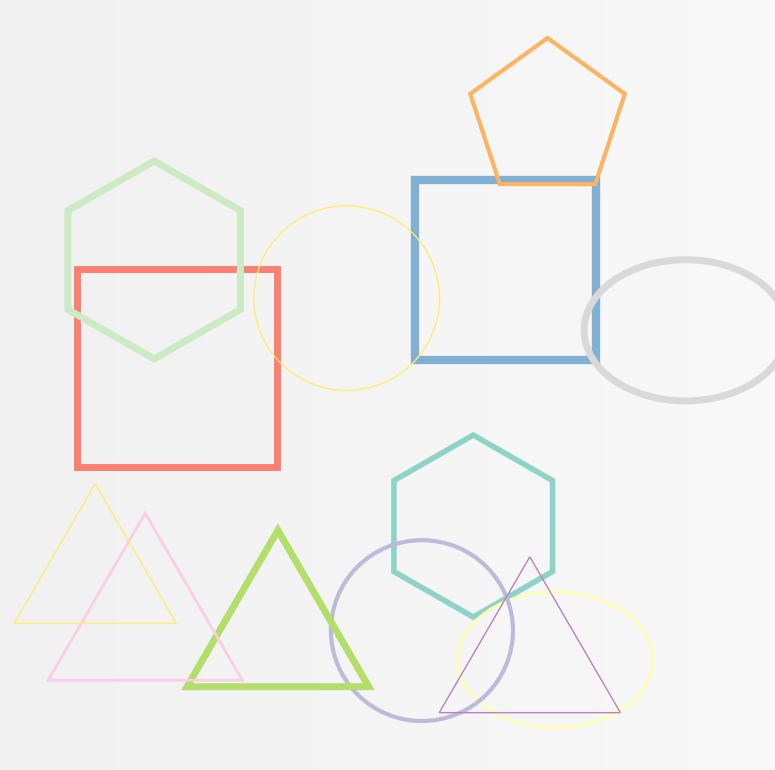[{"shape": "hexagon", "thickness": 2, "radius": 0.59, "center": [0.611, 0.317]}, {"shape": "oval", "thickness": 1, "radius": 0.63, "center": [0.717, 0.143]}, {"shape": "circle", "thickness": 1.5, "radius": 0.59, "center": [0.544, 0.181]}, {"shape": "square", "thickness": 2.5, "radius": 0.64, "center": [0.229, 0.522]}, {"shape": "square", "thickness": 3, "radius": 0.58, "center": [0.652, 0.649]}, {"shape": "pentagon", "thickness": 1.5, "radius": 0.52, "center": [0.707, 0.846]}, {"shape": "triangle", "thickness": 2.5, "radius": 0.68, "center": [0.359, 0.176]}, {"shape": "triangle", "thickness": 1, "radius": 0.72, "center": [0.187, 0.189]}, {"shape": "oval", "thickness": 2.5, "radius": 0.65, "center": [0.885, 0.571]}, {"shape": "triangle", "thickness": 0.5, "radius": 0.67, "center": [0.684, 0.142]}, {"shape": "hexagon", "thickness": 2.5, "radius": 0.64, "center": [0.199, 0.662]}, {"shape": "triangle", "thickness": 0.5, "radius": 0.6, "center": [0.123, 0.251]}, {"shape": "circle", "thickness": 0.5, "radius": 0.6, "center": [0.447, 0.613]}]